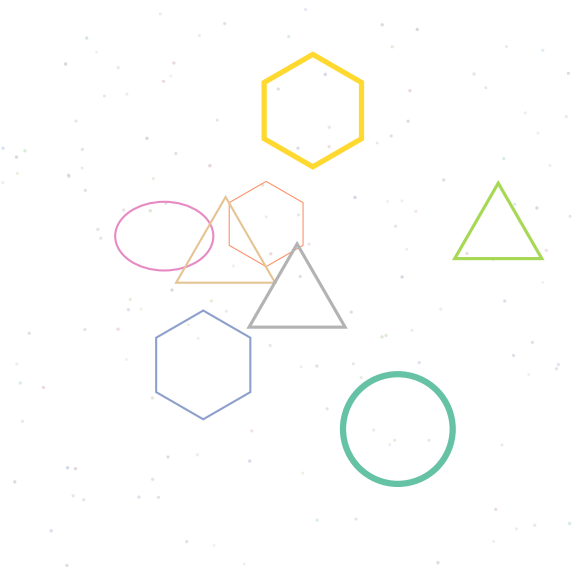[{"shape": "circle", "thickness": 3, "radius": 0.47, "center": [0.689, 0.256]}, {"shape": "hexagon", "thickness": 0.5, "radius": 0.37, "center": [0.461, 0.611]}, {"shape": "hexagon", "thickness": 1, "radius": 0.47, "center": [0.352, 0.367]}, {"shape": "oval", "thickness": 1, "radius": 0.42, "center": [0.284, 0.59]}, {"shape": "triangle", "thickness": 1.5, "radius": 0.44, "center": [0.863, 0.595]}, {"shape": "hexagon", "thickness": 2.5, "radius": 0.49, "center": [0.542, 0.808]}, {"shape": "triangle", "thickness": 1, "radius": 0.49, "center": [0.391, 0.559]}, {"shape": "triangle", "thickness": 1.5, "radius": 0.48, "center": [0.514, 0.481]}]